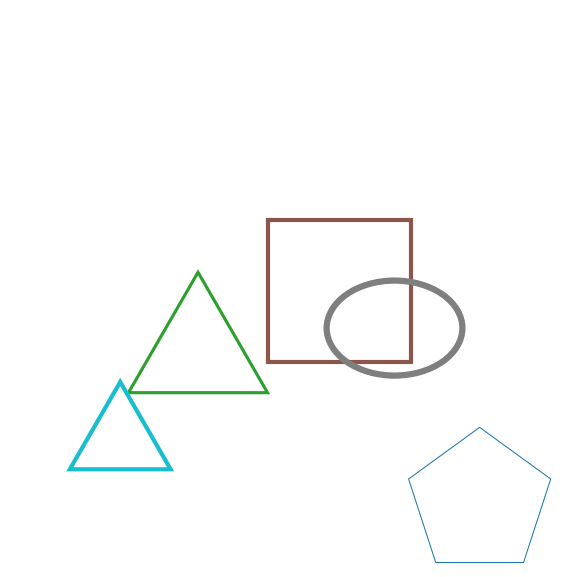[{"shape": "pentagon", "thickness": 0.5, "radius": 0.65, "center": [0.831, 0.13]}, {"shape": "triangle", "thickness": 1.5, "radius": 0.69, "center": [0.343, 0.389]}, {"shape": "square", "thickness": 2, "radius": 0.62, "center": [0.588, 0.495]}, {"shape": "oval", "thickness": 3, "radius": 0.59, "center": [0.683, 0.431]}, {"shape": "triangle", "thickness": 2, "radius": 0.5, "center": [0.208, 0.237]}]